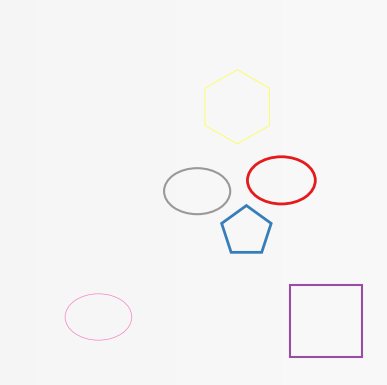[{"shape": "oval", "thickness": 2, "radius": 0.44, "center": [0.726, 0.532]}, {"shape": "pentagon", "thickness": 2, "radius": 0.34, "center": [0.636, 0.399]}, {"shape": "square", "thickness": 1.5, "radius": 0.47, "center": [0.84, 0.167]}, {"shape": "hexagon", "thickness": 0.5, "radius": 0.48, "center": [0.612, 0.723]}, {"shape": "oval", "thickness": 0.5, "radius": 0.43, "center": [0.254, 0.177]}, {"shape": "oval", "thickness": 1.5, "radius": 0.43, "center": [0.509, 0.503]}]